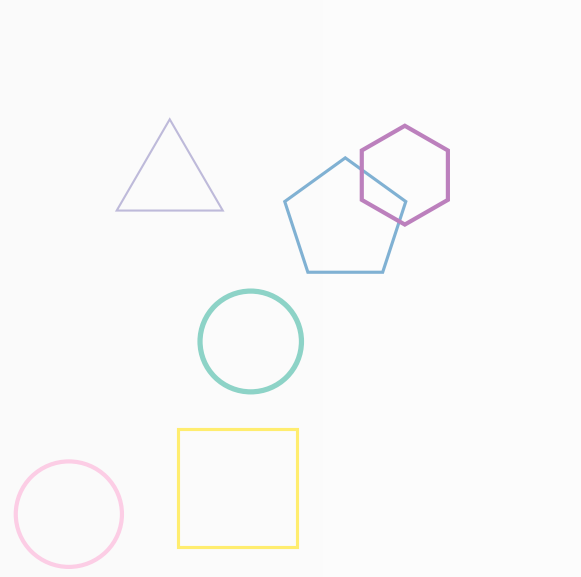[{"shape": "circle", "thickness": 2.5, "radius": 0.44, "center": [0.431, 0.408]}, {"shape": "triangle", "thickness": 1, "radius": 0.53, "center": [0.292, 0.687]}, {"shape": "pentagon", "thickness": 1.5, "radius": 0.55, "center": [0.594, 0.616]}, {"shape": "circle", "thickness": 2, "radius": 0.46, "center": [0.118, 0.109]}, {"shape": "hexagon", "thickness": 2, "radius": 0.43, "center": [0.696, 0.696]}, {"shape": "square", "thickness": 1.5, "radius": 0.51, "center": [0.408, 0.154]}]